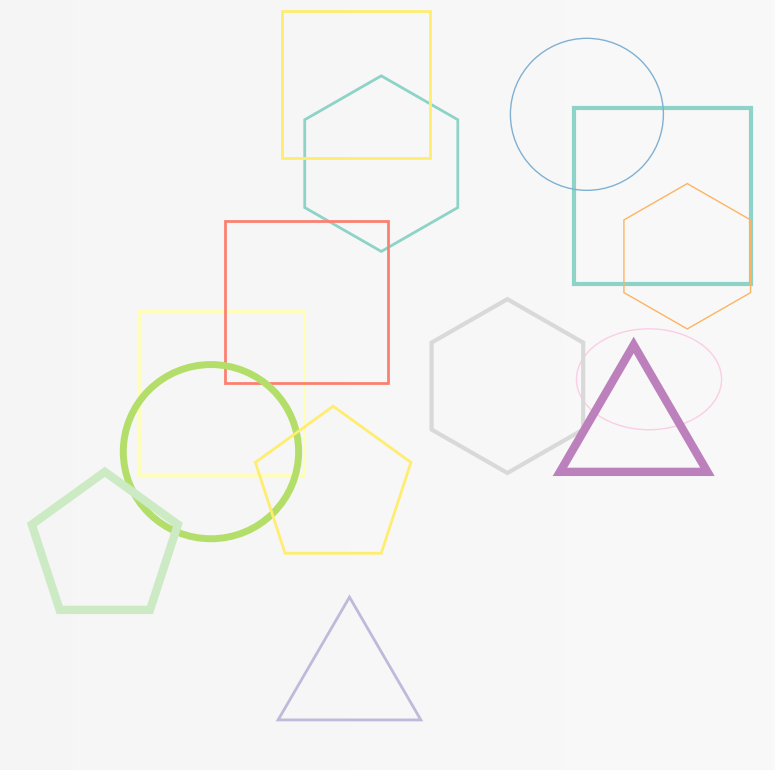[{"shape": "square", "thickness": 1.5, "radius": 0.57, "center": [0.855, 0.746]}, {"shape": "hexagon", "thickness": 1, "radius": 0.57, "center": [0.492, 0.787]}, {"shape": "square", "thickness": 1, "radius": 0.53, "center": [0.286, 0.49]}, {"shape": "triangle", "thickness": 1, "radius": 0.53, "center": [0.451, 0.118]}, {"shape": "square", "thickness": 1, "radius": 0.53, "center": [0.396, 0.608]}, {"shape": "circle", "thickness": 0.5, "radius": 0.49, "center": [0.757, 0.852]}, {"shape": "hexagon", "thickness": 0.5, "radius": 0.47, "center": [0.887, 0.667]}, {"shape": "circle", "thickness": 2.5, "radius": 0.57, "center": [0.272, 0.413]}, {"shape": "oval", "thickness": 0.5, "radius": 0.47, "center": [0.837, 0.507]}, {"shape": "hexagon", "thickness": 1.5, "radius": 0.56, "center": [0.655, 0.499]}, {"shape": "triangle", "thickness": 3, "radius": 0.55, "center": [0.818, 0.442]}, {"shape": "pentagon", "thickness": 3, "radius": 0.5, "center": [0.135, 0.288]}, {"shape": "square", "thickness": 1, "radius": 0.48, "center": [0.459, 0.89]}, {"shape": "pentagon", "thickness": 1, "radius": 0.53, "center": [0.43, 0.367]}]